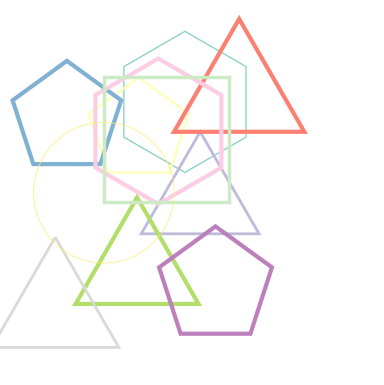[{"shape": "hexagon", "thickness": 1, "radius": 0.92, "center": [0.48, 0.735]}, {"shape": "pentagon", "thickness": 1.5, "radius": 0.68, "center": [0.361, 0.662]}, {"shape": "triangle", "thickness": 2, "radius": 0.88, "center": [0.52, 0.481]}, {"shape": "triangle", "thickness": 3, "radius": 0.98, "center": [0.621, 0.755]}, {"shape": "pentagon", "thickness": 3, "radius": 0.74, "center": [0.174, 0.694]}, {"shape": "triangle", "thickness": 3, "radius": 0.92, "center": [0.356, 0.303]}, {"shape": "hexagon", "thickness": 3, "radius": 0.94, "center": [0.411, 0.659]}, {"shape": "triangle", "thickness": 2, "radius": 0.95, "center": [0.143, 0.193]}, {"shape": "pentagon", "thickness": 3, "radius": 0.77, "center": [0.56, 0.258]}, {"shape": "square", "thickness": 2.5, "radius": 0.81, "center": [0.434, 0.638]}, {"shape": "circle", "thickness": 0.5, "radius": 0.91, "center": [0.27, 0.499]}]